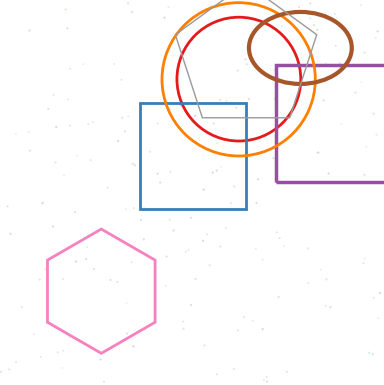[{"shape": "circle", "thickness": 2, "radius": 0.8, "center": [0.62, 0.794]}, {"shape": "square", "thickness": 2, "radius": 0.69, "center": [0.502, 0.595]}, {"shape": "square", "thickness": 2.5, "radius": 0.76, "center": [0.867, 0.68]}, {"shape": "circle", "thickness": 2, "radius": 1.0, "center": [0.62, 0.794]}, {"shape": "oval", "thickness": 3, "radius": 0.67, "center": [0.78, 0.876]}, {"shape": "hexagon", "thickness": 2, "radius": 0.81, "center": [0.263, 0.244]}, {"shape": "pentagon", "thickness": 1, "radius": 0.97, "center": [0.639, 0.85]}]